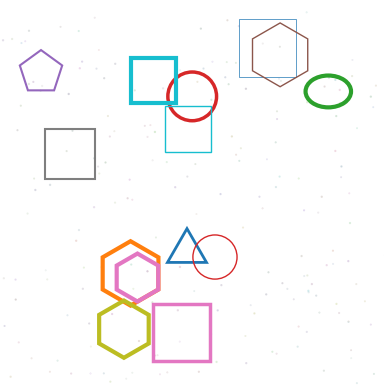[{"shape": "square", "thickness": 0.5, "radius": 0.37, "center": [0.695, 0.875]}, {"shape": "triangle", "thickness": 2, "radius": 0.29, "center": [0.486, 0.348]}, {"shape": "hexagon", "thickness": 3, "radius": 0.42, "center": [0.339, 0.29]}, {"shape": "oval", "thickness": 3, "radius": 0.3, "center": [0.853, 0.762]}, {"shape": "circle", "thickness": 2.5, "radius": 0.32, "center": [0.499, 0.75]}, {"shape": "circle", "thickness": 1, "radius": 0.29, "center": [0.558, 0.332]}, {"shape": "pentagon", "thickness": 1.5, "radius": 0.29, "center": [0.107, 0.812]}, {"shape": "hexagon", "thickness": 1, "radius": 0.41, "center": [0.728, 0.858]}, {"shape": "hexagon", "thickness": 3, "radius": 0.31, "center": [0.357, 0.279]}, {"shape": "square", "thickness": 2.5, "radius": 0.37, "center": [0.471, 0.137]}, {"shape": "square", "thickness": 1.5, "radius": 0.32, "center": [0.182, 0.6]}, {"shape": "hexagon", "thickness": 3, "radius": 0.37, "center": [0.322, 0.145]}, {"shape": "square", "thickness": 3, "radius": 0.3, "center": [0.398, 0.791]}, {"shape": "square", "thickness": 1, "radius": 0.3, "center": [0.488, 0.665]}]